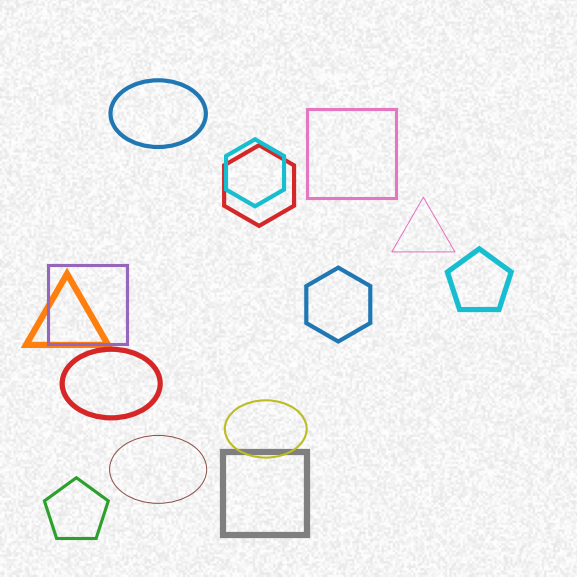[{"shape": "hexagon", "thickness": 2, "radius": 0.32, "center": [0.586, 0.472]}, {"shape": "oval", "thickness": 2, "radius": 0.41, "center": [0.274, 0.802]}, {"shape": "triangle", "thickness": 3, "radius": 0.41, "center": [0.116, 0.443]}, {"shape": "pentagon", "thickness": 1.5, "radius": 0.29, "center": [0.132, 0.114]}, {"shape": "oval", "thickness": 2.5, "radius": 0.42, "center": [0.193, 0.335]}, {"shape": "hexagon", "thickness": 2, "radius": 0.35, "center": [0.449, 0.678]}, {"shape": "square", "thickness": 1.5, "radius": 0.34, "center": [0.152, 0.472]}, {"shape": "oval", "thickness": 0.5, "radius": 0.42, "center": [0.274, 0.186]}, {"shape": "triangle", "thickness": 0.5, "radius": 0.32, "center": [0.733, 0.594]}, {"shape": "square", "thickness": 1.5, "radius": 0.38, "center": [0.609, 0.733]}, {"shape": "square", "thickness": 3, "radius": 0.36, "center": [0.459, 0.145]}, {"shape": "oval", "thickness": 1, "radius": 0.35, "center": [0.46, 0.256]}, {"shape": "pentagon", "thickness": 2.5, "radius": 0.29, "center": [0.83, 0.51]}, {"shape": "hexagon", "thickness": 2, "radius": 0.29, "center": [0.442, 0.7]}]